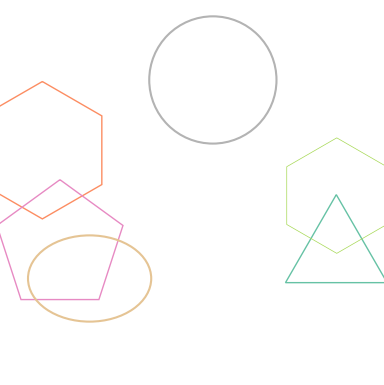[{"shape": "triangle", "thickness": 1, "radius": 0.76, "center": [0.874, 0.342]}, {"shape": "hexagon", "thickness": 1, "radius": 0.89, "center": [0.11, 0.61]}, {"shape": "pentagon", "thickness": 1, "radius": 0.86, "center": [0.156, 0.361]}, {"shape": "hexagon", "thickness": 0.5, "radius": 0.75, "center": [0.875, 0.492]}, {"shape": "oval", "thickness": 1.5, "radius": 0.8, "center": [0.233, 0.277]}, {"shape": "circle", "thickness": 1.5, "radius": 0.83, "center": [0.553, 0.792]}]